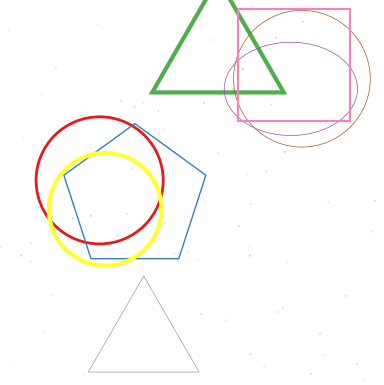[{"shape": "circle", "thickness": 2, "radius": 0.83, "center": [0.259, 0.532]}, {"shape": "pentagon", "thickness": 1, "radius": 0.97, "center": [0.35, 0.485]}, {"shape": "triangle", "thickness": 3, "radius": 0.99, "center": [0.566, 0.859]}, {"shape": "oval", "thickness": 0.5, "radius": 0.87, "center": [0.755, 0.769]}, {"shape": "circle", "thickness": 3, "radius": 0.73, "center": [0.273, 0.456]}, {"shape": "circle", "thickness": 0.5, "radius": 0.89, "center": [0.784, 0.796]}, {"shape": "square", "thickness": 1.5, "radius": 0.72, "center": [0.763, 0.831]}, {"shape": "triangle", "thickness": 0.5, "radius": 0.83, "center": [0.373, 0.117]}]